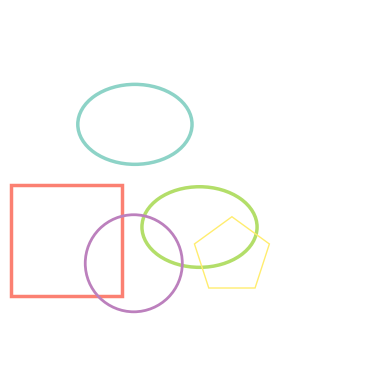[{"shape": "oval", "thickness": 2.5, "radius": 0.74, "center": [0.35, 0.677]}, {"shape": "square", "thickness": 2.5, "radius": 0.72, "center": [0.172, 0.375]}, {"shape": "oval", "thickness": 2.5, "radius": 0.75, "center": [0.518, 0.41]}, {"shape": "circle", "thickness": 2, "radius": 0.63, "center": [0.347, 0.316]}, {"shape": "pentagon", "thickness": 1, "radius": 0.51, "center": [0.602, 0.335]}]